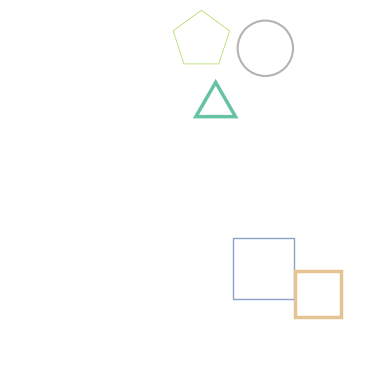[{"shape": "triangle", "thickness": 2.5, "radius": 0.3, "center": [0.56, 0.727]}, {"shape": "square", "thickness": 1, "radius": 0.4, "center": [0.684, 0.302]}, {"shape": "pentagon", "thickness": 0.5, "radius": 0.39, "center": [0.523, 0.896]}, {"shape": "square", "thickness": 2.5, "radius": 0.3, "center": [0.827, 0.237]}, {"shape": "circle", "thickness": 1.5, "radius": 0.36, "center": [0.689, 0.875]}]